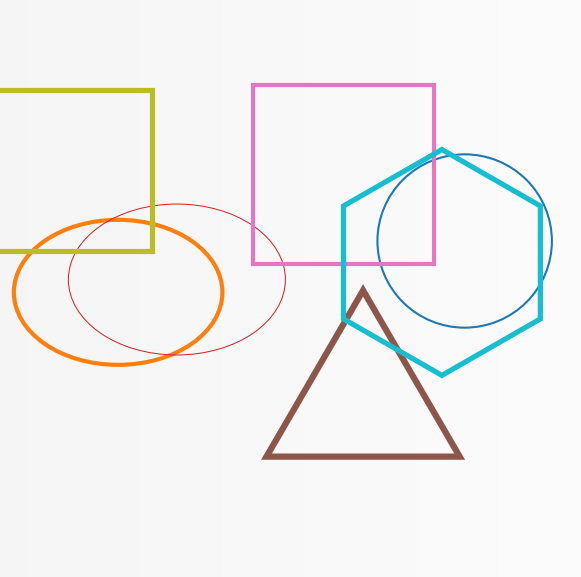[{"shape": "circle", "thickness": 1, "radius": 0.75, "center": [0.799, 0.582]}, {"shape": "oval", "thickness": 2, "radius": 0.9, "center": [0.203, 0.493]}, {"shape": "oval", "thickness": 0.5, "radius": 0.93, "center": [0.304, 0.515]}, {"shape": "triangle", "thickness": 3, "radius": 0.96, "center": [0.625, 0.304]}, {"shape": "square", "thickness": 2, "radius": 0.78, "center": [0.591, 0.697]}, {"shape": "square", "thickness": 2.5, "radius": 0.69, "center": [0.123, 0.704]}, {"shape": "hexagon", "thickness": 2.5, "radius": 0.98, "center": [0.76, 0.545]}]